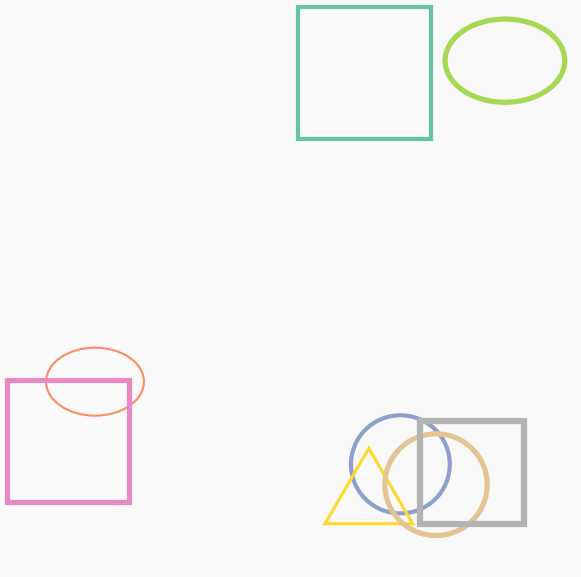[{"shape": "square", "thickness": 2, "radius": 0.57, "center": [0.627, 0.872]}, {"shape": "oval", "thickness": 1, "radius": 0.42, "center": [0.163, 0.338]}, {"shape": "circle", "thickness": 2, "radius": 0.42, "center": [0.689, 0.195]}, {"shape": "square", "thickness": 2.5, "radius": 0.53, "center": [0.116, 0.236]}, {"shape": "oval", "thickness": 2.5, "radius": 0.51, "center": [0.869, 0.894]}, {"shape": "triangle", "thickness": 1.5, "radius": 0.44, "center": [0.635, 0.136]}, {"shape": "circle", "thickness": 2.5, "radius": 0.44, "center": [0.75, 0.16]}, {"shape": "square", "thickness": 3, "radius": 0.45, "center": [0.812, 0.181]}]